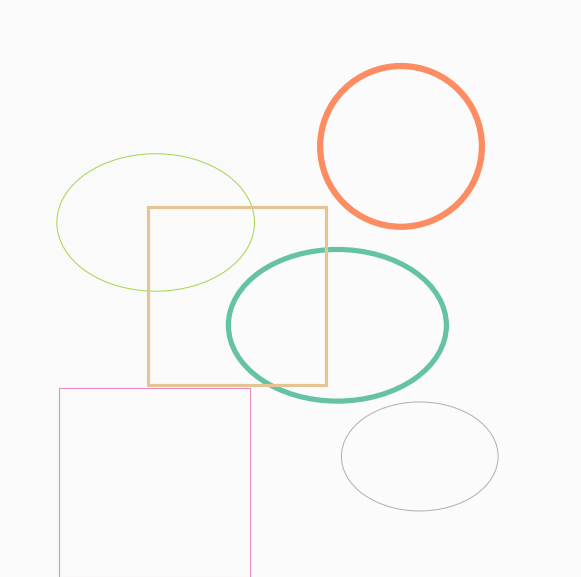[{"shape": "oval", "thickness": 2.5, "radius": 0.94, "center": [0.58, 0.436]}, {"shape": "circle", "thickness": 3, "radius": 0.7, "center": [0.69, 0.746]}, {"shape": "square", "thickness": 0.5, "radius": 0.82, "center": [0.266, 0.164]}, {"shape": "oval", "thickness": 0.5, "radius": 0.85, "center": [0.268, 0.614]}, {"shape": "square", "thickness": 1.5, "radius": 0.77, "center": [0.408, 0.487]}, {"shape": "oval", "thickness": 0.5, "radius": 0.67, "center": [0.722, 0.209]}]